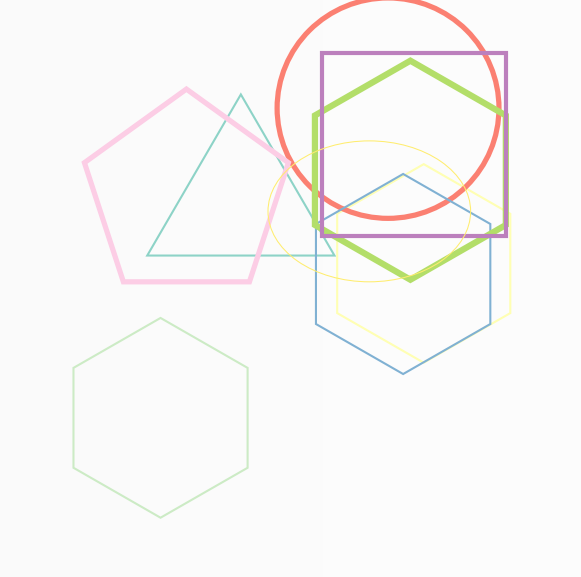[{"shape": "triangle", "thickness": 1, "radius": 0.93, "center": [0.414, 0.65]}, {"shape": "hexagon", "thickness": 1, "radius": 0.86, "center": [0.729, 0.543]}, {"shape": "circle", "thickness": 2.5, "radius": 0.95, "center": [0.668, 0.812]}, {"shape": "hexagon", "thickness": 1, "radius": 0.87, "center": [0.694, 0.525]}, {"shape": "hexagon", "thickness": 3, "radius": 0.95, "center": [0.706, 0.704]}, {"shape": "pentagon", "thickness": 2.5, "radius": 0.92, "center": [0.321, 0.66]}, {"shape": "square", "thickness": 2, "radius": 0.79, "center": [0.713, 0.749]}, {"shape": "hexagon", "thickness": 1, "radius": 0.86, "center": [0.276, 0.276]}, {"shape": "oval", "thickness": 0.5, "radius": 0.87, "center": [0.635, 0.633]}]